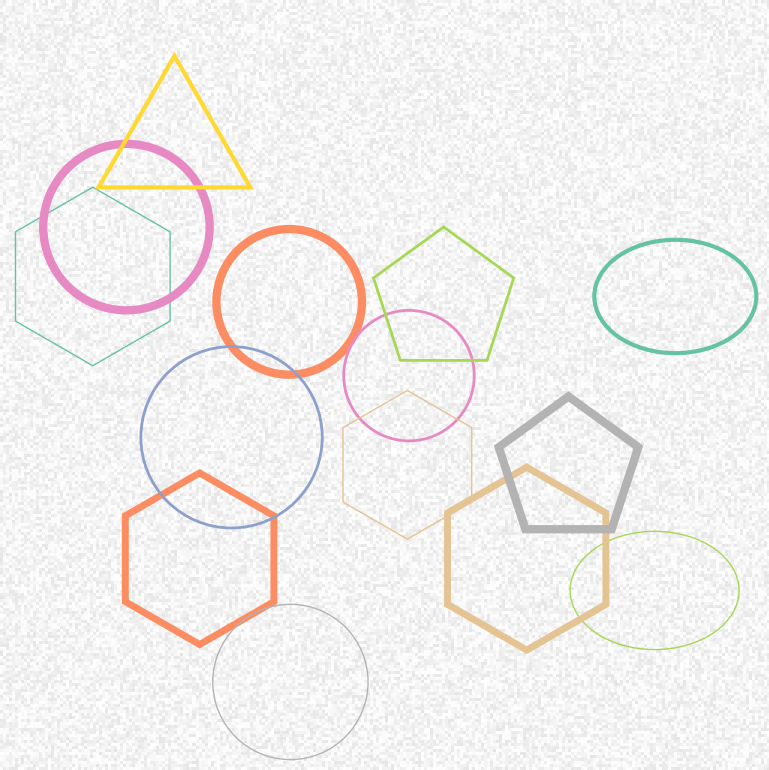[{"shape": "oval", "thickness": 1.5, "radius": 0.53, "center": [0.877, 0.615]}, {"shape": "hexagon", "thickness": 0.5, "radius": 0.58, "center": [0.12, 0.641]}, {"shape": "circle", "thickness": 3, "radius": 0.47, "center": [0.376, 0.608]}, {"shape": "hexagon", "thickness": 2.5, "radius": 0.56, "center": [0.259, 0.274]}, {"shape": "circle", "thickness": 1, "radius": 0.59, "center": [0.301, 0.432]}, {"shape": "circle", "thickness": 1, "radius": 0.42, "center": [0.531, 0.512]}, {"shape": "circle", "thickness": 3, "radius": 0.54, "center": [0.164, 0.705]}, {"shape": "pentagon", "thickness": 1, "radius": 0.48, "center": [0.576, 0.609]}, {"shape": "oval", "thickness": 0.5, "radius": 0.55, "center": [0.85, 0.233]}, {"shape": "triangle", "thickness": 1.5, "radius": 0.57, "center": [0.227, 0.814]}, {"shape": "hexagon", "thickness": 0.5, "radius": 0.48, "center": [0.529, 0.396]}, {"shape": "hexagon", "thickness": 2.5, "radius": 0.59, "center": [0.684, 0.274]}, {"shape": "circle", "thickness": 0.5, "radius": 0.5, "center": [0.377, 0.114]}, {"shape": "pentagon", "thickness": 3, "radius": 0.48, "center": [0.738, 0.39]}]